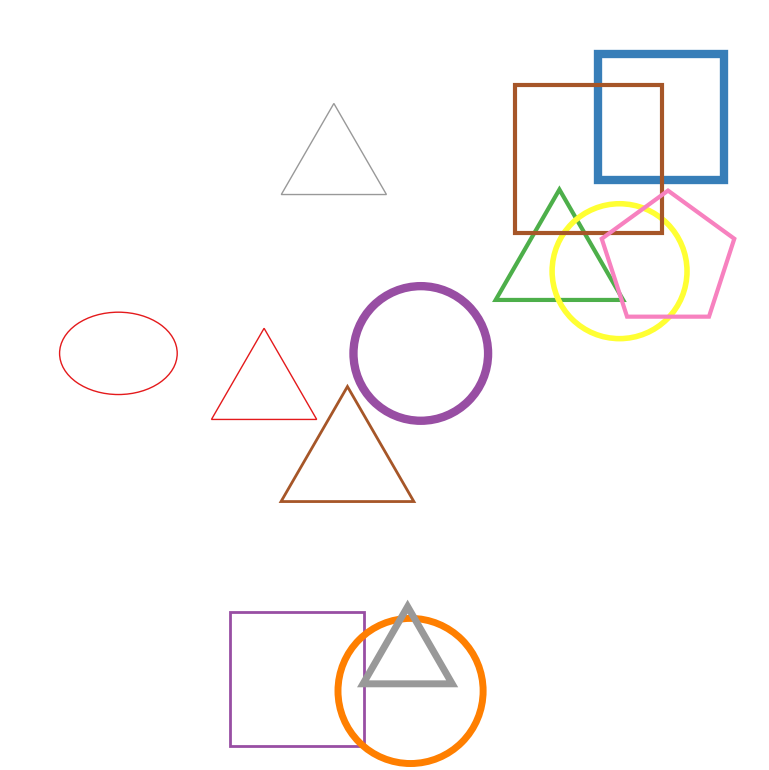[{"shape": "oval", "thickness": 0.5, "radius": 0.38, "center": [0.154, 0.541]}, {"shape": "triangle", "thickness": 0.5, "radius": 0.39, "center": [0.343, 0.495]}, {"shape": "square", "thickness": 3, "radius": 0.41, "center": [0.858, 0.848]}, {"shape": "triangle", "thickness": 1.5, "radius": 0.48, "center": [0.727, 0.658]}, {"shape": "square", "thickness": 1, "radius": 0.43, "center": [0.385, 0.119]}, {"shape": "circle", "thickness": 3, "radius": 0.44, "center": [0.546, 0.541]}, {"shape": "circle", "thickness": 2.5, "radius": 0.47, "center": [0.533, 0.103]}, {"shape": "circle", "thickness": 2, "radius": 0.44, "center": [0.805, 0.648]}, {"shape": "square", "thickness": 1.5, "radius": 0.48, "center": [0.764, 0.793]}, {"shape": "triangle", "thickness": 1, "radius": 0.5, "center": [0.451, 0.398]}, {"shape": "pentagon", "thickness": 1.5, "radius": 0.45, "center": [0.868, 0.662]}, {"shape": "triangle", "thickness": 2.5, "radius": 0.33, "center": [0.529, 0.145]}, {"shape": "triangle", "thickness": 0.5, "radius": 0.39, "center": [0.434, 0.787]}]